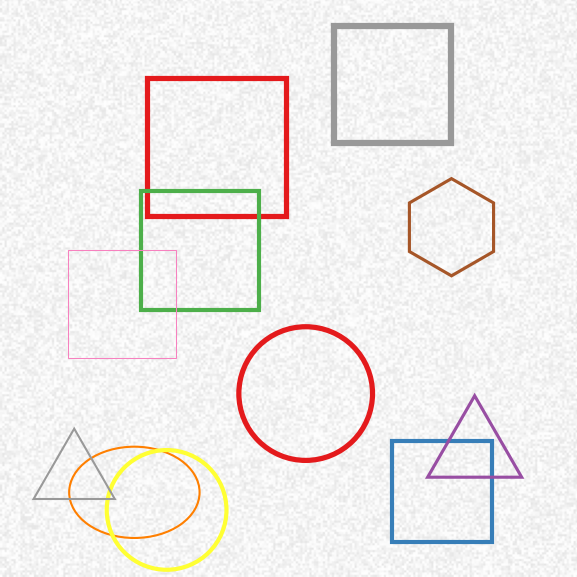[{"shape": "square", "thickness": 2.5, "radius": 0.6, "center": [0.375, 0.745]}, {"shape": "circle", "thickness": 2.5, "radius": 0.58, "center": [0.529, 0.318]}, {"shape": "square", "thickness": 2, "radius": 0.43, "center": [0.766, 0.148]}, {"shape": "square", "thickness": 2, "radius": 0.51, "center": [0.346, 0.565]}, {"shape": "triangle", "thickness": 1.5, "radius": 0.47, "center": [0.822, 0.22]}, {"shape": "oval", "thickness": 1, "radius": 0.56, "center": [0.233, 0.147]}, {"shape": "circle", "thickness": 2, "radius": 0.52, "center": [0.289, 0.116]}, {"shape": "hexagon", "thickness": 1.5, "radius": 0.42, "center": [0.782, 0.606]}, {"shape": "square", "thickness": 0.5, "radius": 0.47, "center": [0.212, 0.473]}, {"shape": "square", "thickness": 3, "radius": 0.51, "center": [0.68, 0.852]}, {"shape": "triangle", "thickness": 1, "radius": 0.41, "center": [0.128, 0.176]}]